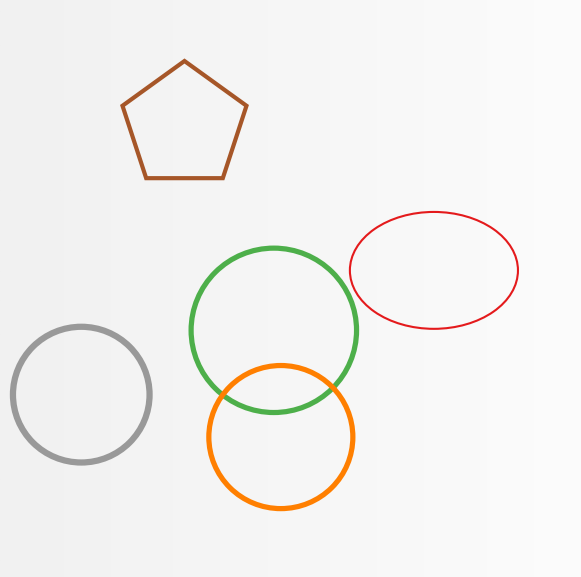[{"shape": "oval", "thickness": 1, "radius": 0.72, "center": [0.747, 0.531]}, {"shape": "circle", "thickness": 2.5, "radius": 0.71, "center": [0.471, 0.427]}, {"shape": "circle", "thickness": 2.5, "radius": 0.62, "center": [0.483, 0.242]}, {"shape": "pentagon", "thickness": 2, "radius": 0.56, "center": [0.317, 0.781]}, {"shape": "circle", "thickness": 3, "radius": 0.59, "center": [0.14, 0.316]}]